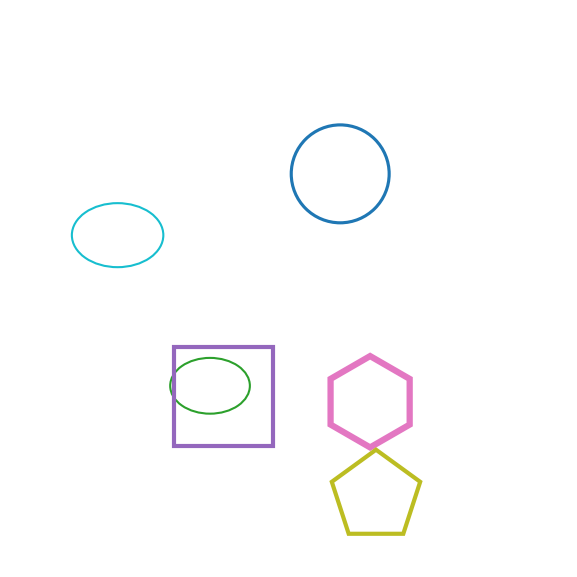[{"shape": "circle", "thickness": 1.5, "radius": 0.42, "center": [0.589, 0.698]}, {"shape": "oval", "thickness": 1, "radius": 0.34, "center": [0.364, 0.331]}, {"shape": "square", "thickness": 2, "radius": 0.43, "center": [0.387, 0.313]}, {"shape": "hexagon", "thickness": 3, "radius": 0.4, "center": [0.641, 0.303]}, {"shape": "pentagon", "thickness": 2, "radius": 0.4, "center": [0.651, 0.14]}, {"shape": "oval", "thickness": 1, "radius": 0.4, "center": [0.204, 0.592]}]